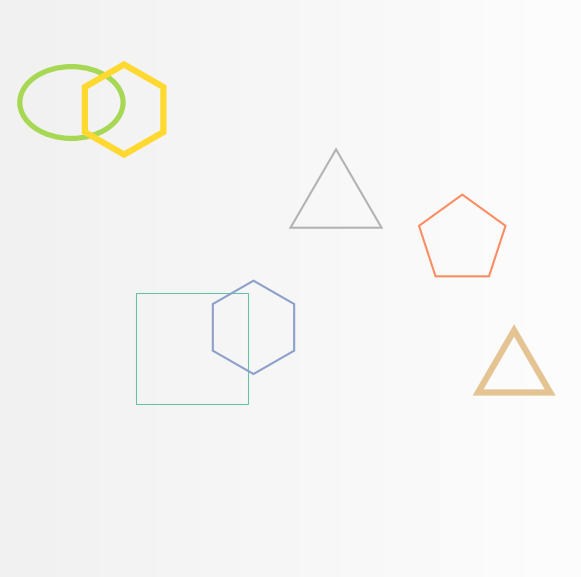[{"shape": "square", "thickness": 0.5, "radius": 0.48, "center": [0.33, 0.396]}, {"shape": "pentagon", "thickness": 1, "radius": 0.39, "center": [0.795, 0.584]}, {"shape": "hexagon", "thickness": 1, "radius": 0.4, "center": [0.436, 0.432]}, {"shape": "oval", "thickness": 2.5, "radius": 0.44, "center": [0.123, 0.822]}, {"shape": "hexagon", "thickness": 3, "radius": 0.39, "center": [0.214, 0.809]}, {"shape": "triangle", "thickness": 3, "radius": 0.36, "center": [0.884, 0.355]}, {"shape": "triangle", "thickness": 1, "radius": 0.45, "center": [0.578, 0.65]}]